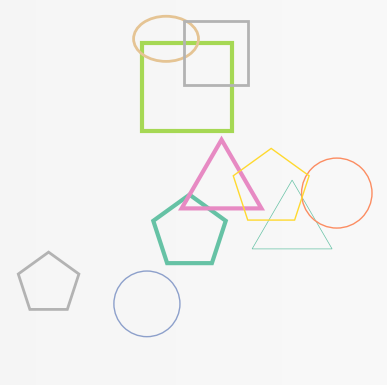[{"shape": "triangle", "thickness": 0.5, "radius": 0.6, "center": [0.754, 0.413]}, {"shape": "pentagon", "thickness": 3, "radius": 0.49, "center": [0.489, 0.396]}, {"shape": "circle", "thickness": 1, "radius": 0.45, "center": [0.869, 0.499]}, {"shape": "circle", "thickness": 1, "radius": 0.43, "center": [0.379, 0.211]}, {"shape": "triangle", "thickness": 3, "radius": 0.59, "center": [0.572, 0.518]}, {"shape": "square", "thickness": 3, "radius": 0.58, "center": [0.483, 0.774]}, {"shape": "pentagon", "thickness": 1, "radius": 0.51, "center": [0.7, 0.512]}, {"shape": "oval", "thickness": 2, "radius": 0.42, "center": [0.428, 0.899]}, {"shape": "pentagon", "thickness": 2, "radius": 0.41, "center": [0.125, 0.263]}, {"shape": "square", "thickness": 2, "radius": 0.41, "center": [0.558, 0.863]}]